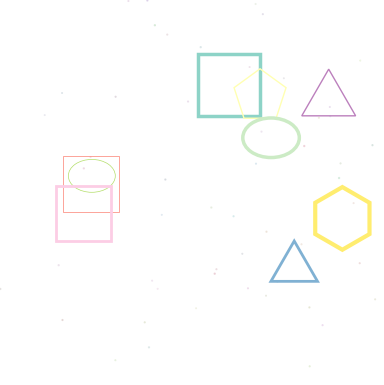[{"shape": "square", "thickness": 2.5, "radius": 0.4, "center": [0.595, 0.779]}, {"shape": "pentagon", "thickness": 1, "radius": 0.35, "center": [0.675, 0.75]}, {"shape": "square", "thickness": 0.5, "radius": 0.36, "center": [0.236, 0.522]}, {"shape": "triangle", "thickness": 2, "radius": 0.35, "center": [0.764, 0.304]}, {"shape": "oval", "thickness": 0.5, "radius": 0.3, "center": [0.238, 0.543]}, {"shape": "square", "thickness": 2, "radius": 0.35, "center": [0.217, 0.446]}, {"shape": "triangle", "thickness": 1, "radius": 0.4, "center": [0.854, 0.74]}, {"shape": "oval", "thickness": 2.5, "radius": 0.37, "center": [0.704, 0.642]}, {"shape": "hexagon", "thickness": 3, "radius": 0.41, "center": [0.889, 0.433]}]